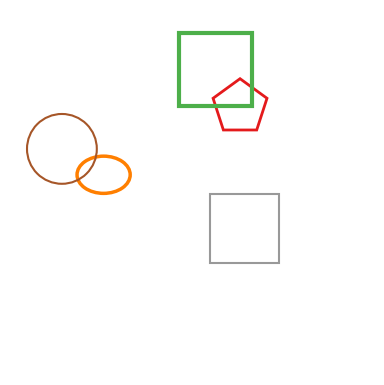[{"shape": "pentagon", "thickness": 2, "radius": 0.37, "center": [0.623, 0.722]}, {"shape": "square", "thickness": 3, "radius": 0.47, "center": [0.559, 0.82]}, {"shape": "oval", "thickness": 2.5, "radius": 0.35, "center": [0.269, 0.546]}, {"shape": "circle", "thickness": 1.5, "radius": 0.45, "center": [0.161, 0.613]}, {"shape": "square", "thickness": 1.5, "radius": 0.45, "center": [0.636, 0.406]}]